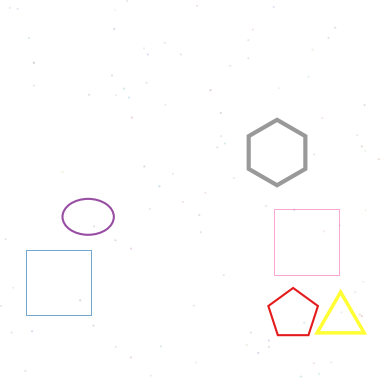[{"shape": "pentagon", "thickness": 1.5, "radius": 0.34, "center": [0.761, 0.184]}, {"shape": "square", "thickness": 0.5, "radius": 0.42, "center": [0.152, 0.266]}, {"shape": "oval", "thickness": 1.5, "radius": 0.33, "center": [0.229, 0.437]}, {"shape": "triangle", "thickness": 2.5, "radius": 0.35, "center": [0.885, 0.171]}, {"shape": "square", "thickness": 0.5, "radius": 0.43, "center": [0.796, 0.372]}, {"shape": "hexagon", "thickness": 3, "radius": 0.42, "center": [0.72, 0.604]}]